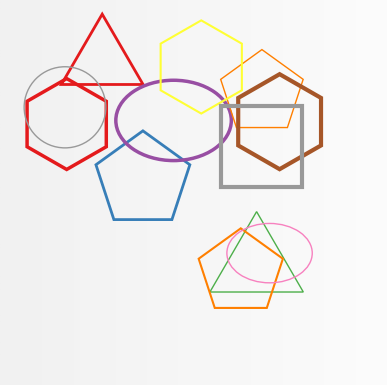[{"shape": "triangle", "thickness": 2, "radius": 0.61, "center": [0.264, 0.841]}, {"shape": "hexagon", "thickness": 2.5, "radius": 0.59, "center": [0.172, 0.678]}, {"shape": "pentagon", "thickness": 2, "radius": 0.64, "center": [0.369, 0.533]}, {"shape": "triangle", "thickness": 1, "radius": 0.7, "center": [0.662, 0.311]}, {"shape": "oval", "thickness": 2.5, "radius": 0.75, "center": [0.448, 0.687]}, {"shape": "pentagon", "thickness": 1, "radius": 0.56, "center": [0.676, 0.759]}, {"shape": "pentagon", "thickness": 1.5, "radius": 0.57, "center": [0.621, 0.293]}, {"shape": "hexagon", "thickness": 1.5, "radius": 0.61, "center": [0.519, 0.826]}, {"shape": "hexagon", "thickness": 3, "radius": 0.62, "center": [0.722, 0.684]}, {"shape": "oval", "thickness": 1, "radius": 0.55, "center": [0.696, 0.343]}, {"shape": "square", "thickness": 3, "radius": 0.53, "center": [0.675, 0.62]}, {"shape": "circle", "thickness": 1, "radius": 0.53, "center": [0.168, 0.721]}]